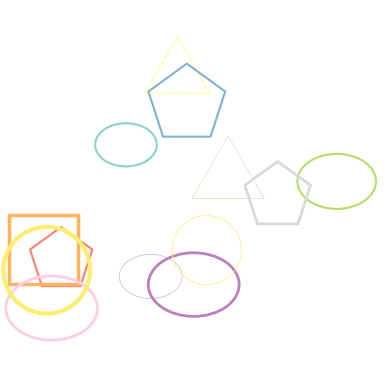[{"shape": "oval", "thickness": 1.5, "radius": 0.4, "center": [0.327, 0.624]}, {"shape": "triangle", "thickness": 1, "radius": 0.49, "center": [0.46, 0.807]}, {"shape": "oval", "thickness": 0.5, "radius": 0.41, "center": [0.391, 0.282]}, {"shape": "pentagon", "thickness": 1.5, "radius": 0.42, "center": [0.159, 0.326]}, {"shape": "pentagon", "thickness": 1.5, "radius": 0.52, "center": [0.485, 0.73]}, {"shape": "square", "thickness": 2.5, "radius": 0.45, "center": [0.113, 0.352]}, {"shape": "oval", "thickness": 1.5, "radius": 0.51, "center": [0.875, 0.529]}, {"shape": "oval", "thickness": 2, "radius": 0.59, "center": [0.134, 0.2]}, {"shape": "pentagon", "thickness": 2, "radius": 0.45, "center": [0.721, 0.491]}, {"shape": "oval", "thickness": 2, "radius": 0.59, "center": [0.503, 0.261]}, {"shape": "triangle", "thickness": 0.5, "radius": 0.54, "center": [0.592, 0.538]}, {"shape": "circle", "thickness": 0.5, "radius": 0.45, "center": [0.537, 0.35]}, {"shape": "circle", "thickness": 3, "radius": 0.56, "center": [0.122, 0.298]}]